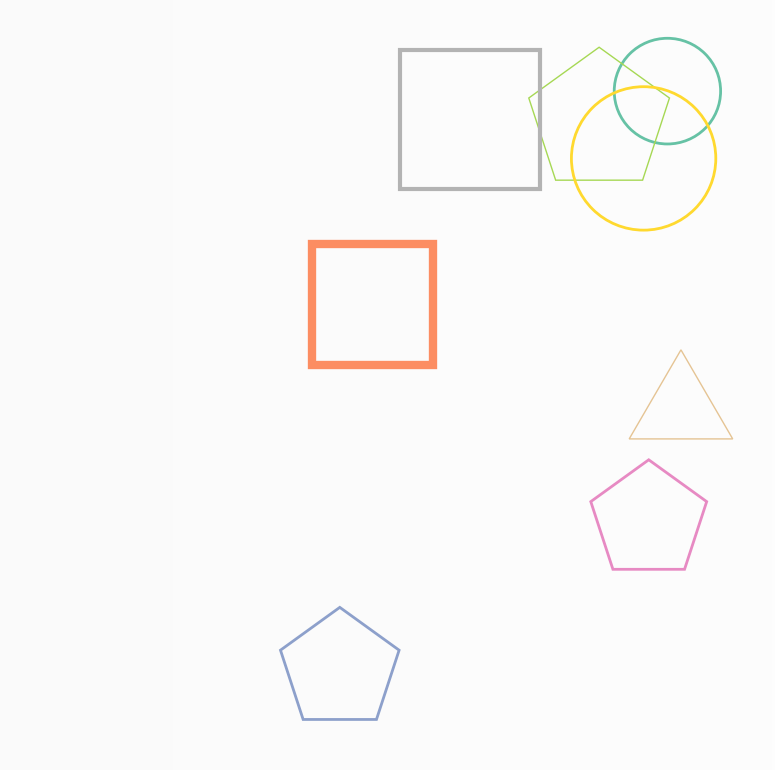[{"shape": "circle", "thickness": 1, "radius": 0.34, "center": [0.861, 0.882]}, {"shape": "square", "thickness": 3, "radius": 0.39, "center": [0.481, 0.605]}, {"shape": "pentagon", "thickness": 1, "radius": 0.4, "center": [0.438, 0.131]}, {"shape": "pentagon", "thickness": 1, "radius": 0.39, "center": [0.837, 0.324]}, {"shape": "pentagon", "thickness": 0.5, "radius": 0.48, "center": [0.773, 0.843]}, {"shape": "circle", "thickness": 1, "radius": 0.47, "center": [0.83, 0.794]}, {"shape": "triangle", "thickness": 0.5, "radius": 0.39, "center": [0.879, 0.469]}, {"shape": "square", "thickness": 1.5, "radius": 0.45, "center": [0.607, 0.845]}]